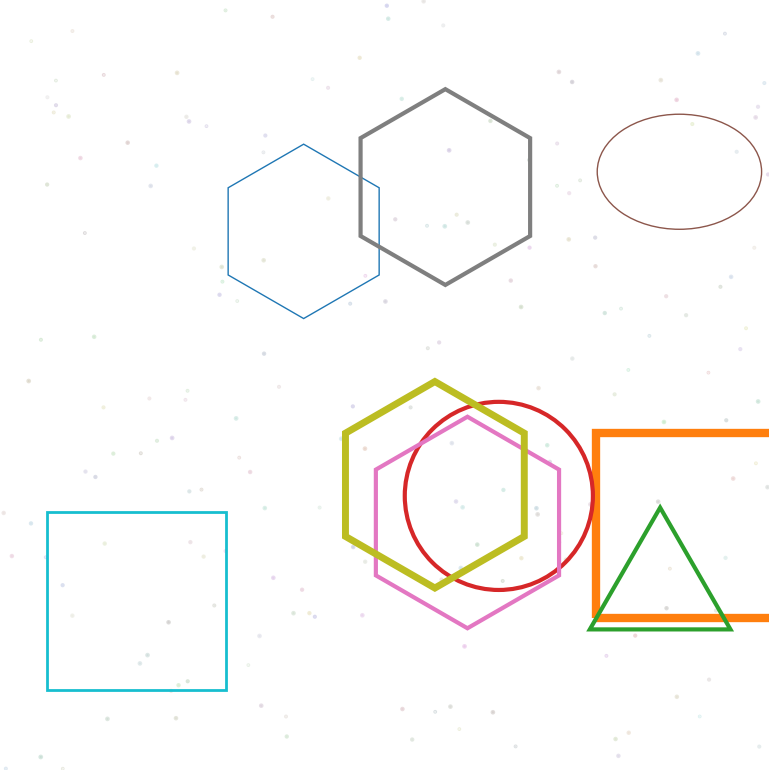[{"shape": "hexagon", "thickness": 0.5, "radius": 0.57, "center": [0.394, 0.7]}, {"shape": "square", "thickness": 3, "radius": 0.6, "center": [0.894, 0.317]}, {"shape": "triangle", "thickness": 1.5, "radius": 0.53, "center": [0.857, 0.235]}, {"shape": "circle", "thickness": 1.5, "radius": 0.61, "center": [0.648, 0.356]}, {"shape": "oval", "thickness": 0.5, "radius": 0.53, "center": [0.882, 0.777]}, {"shape": "hexagon", "thickness": 1.5, "radius": 0.69, "center": [0.607, 0.321]}, {"shape": "hexagon", "thickness": 1.5, "radius": 0.64, "center": [0.578, 0.757]}, {"shape": "hexagon", "thickness": 2.5, "radius": 0.67, "center": [0.565, 0.37]}, {"shape": "square", "thickness": 1, "radius": 0.58, "center": [0.177, 0.219]}]